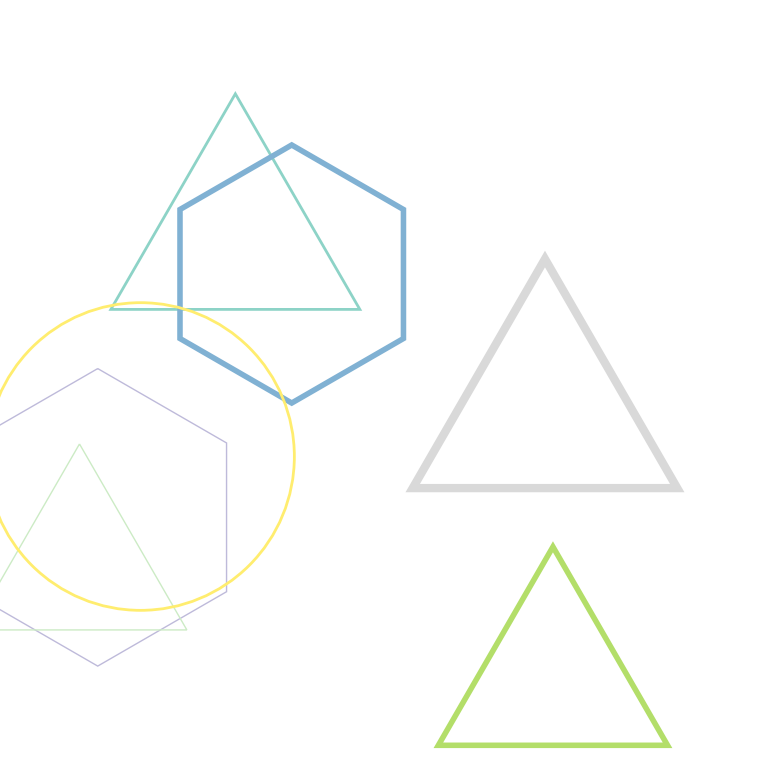[{"shape": "triangle", "thickness": 1, "radius": 0.93, "center": [0.306, 0.692]}, {"shape": "hexagon", "thickness": 0.5, "radius": 0.97, "center": [0.127, 0.328]}, {"shape": "hexagon", "thickness": 2, "radius": 0.84, "center": [0.379, 0.644]}, {"shape": "triangle", "thickness": 2, "radius": 0.86, "center": [0.718, 0.118]}, {"shape": "triangle", "thickness": 3, "radius": 0.99, "center": [0.708, 0.465]}, {"shape": "triangle", "thickness": 0.5, "radius": 0.81, "center": [0.103, 0.262]}, {"shape": "circle", "thickness": 1, "radius": 1.0, "center": [0.183, 0.407]}]